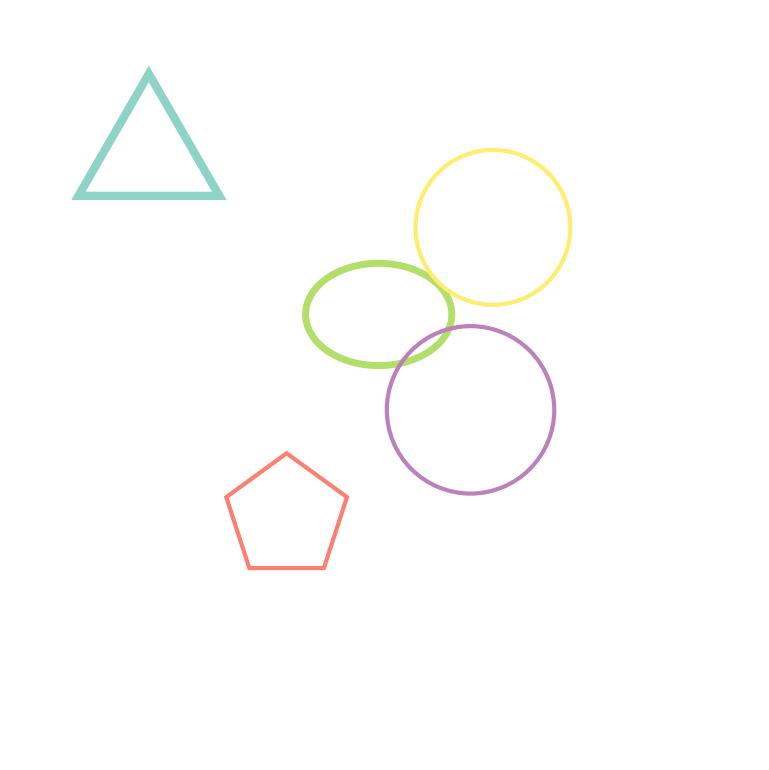[{"shape": "triangle", "thickness": 3, "radius": 0.53, "center": [0.193, 0.798]}, {"shape": "pentagon", "thickness": 1.5, "radius": 0.41, "center": [0.372, 0.329]}, {"shape": "oval", "thickness": 2.5, "radius": 0.47, "center": [0.492, 0.592]}, {"shape": "circle", "thickness": 1.5, "radius": 0.54, "center": [0.611, 0.468]}, {"shape": "circle", "thickness": 1.5, "radius": 0.5, "center": [0.64, 0.705]}]